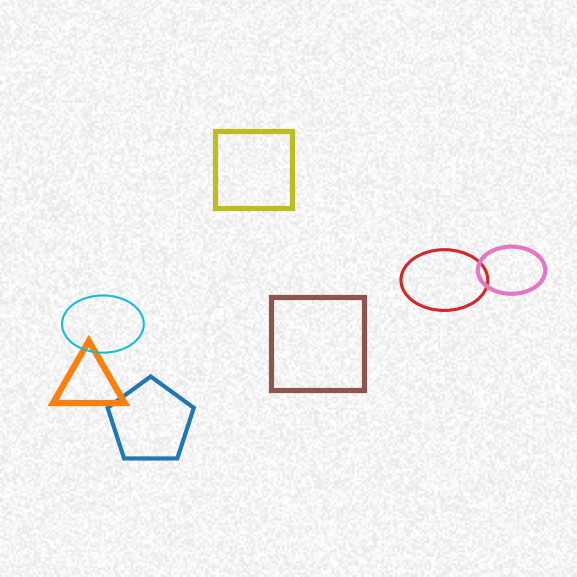[{"shape": "pentagon", "thickness": 2, "radius": 0.39, "center": [0.261, 0.269]}, {"shape": "triangle", "thickness": 3, "radius": 0.36, "center": [0.154, 0.337]}, {"shape": "oval", "thickness": 1.5, "radius": 0.38, "center": [0.769, 0.514]}, {"shape": "square", "thickness": 2.5, "radius": 0.4, "center": [0.55, 0.405]}, {"shape": "oval", "thickness": 2, "radius": 0.29, "center": [0.886, 0.531]}, {"shape": "square", "thickness": 2.5, "radius": 0.33, "center": [0.439, 0.705]}, {"shape": "oval", "thickness": 1, "radius": 0.35, "center": [0.178, 0.438]}]